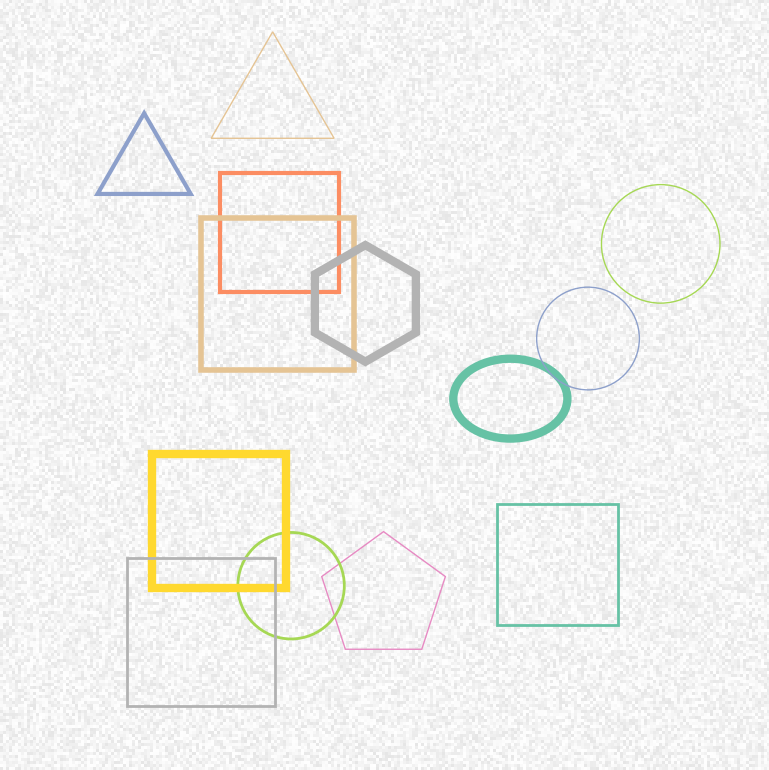[{"shape": "square", "thickness": 1, "radius": 0.4, "center": [0.724, 0.267]}, {"shape": "oval", "thickness": 3, "radius": 0.37, "center": [0.663, 0.482]}, {"shape": "square", "thickness": 1.5, "radius": 0.39, "center": [0.363, 0.698]}, {"shape": "triangle", "thickness": 1.5, "radius": 0.35, "center": [0.187, 0.783]}, {"shape": "circle", "thickness": 0.5, "radius": 0.33, "center": [0.764, 0.56]}, {"shape": "pentagon", "thickness": 0.5, "radius": 0.42, "center": [0.498, 0.225]}, {"shape": "circle", "thickness": 0.5, "radius": 0.38, "center": [0.858, 0.683]}, {"shape": "circle", "thickness": 1, "radius": 0.35, "center": [0.378, 0.239]}, {"shape": "square", "thickness": 3, "radius": 0.43, "center": [0.285, 0.324]}, {"shape": "triangle", "thickness": 0.5, "radius": 0.46, "center": [0.354, 0.866]}, {"shape": "square", "thickness": 2, "radius": 0.5, "center": [0.36, 0.618]}, {"shape": "hexagon", "thickness": 3, "radius": 0.38, "center": [0.475, 0.606]}, {"shape": "square", "thickness": 1, "radius": 0.48, "center": [0.261, 0.179]}]